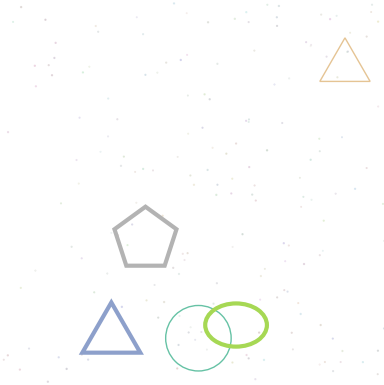[{"shape": "circle", "thickness": 1, "radius": 0.43, "center": [0.515, 0.121]}, {"shape": "triangle", "thickness": 3, "radius": 0.43, "center": [0.289, 0.127]}, {"shape": "oval", "thickness": 3, "radius": 0.4, "center": [0.613, 0.156]}, {"shape": "triangle", "thickness": 1, "radius": 0.38, "center": [0.896, 0.826]}, {"shape": "pentagon", "thickness": 3, "radius": 0.42, "center": [0.378, 0.378]}]